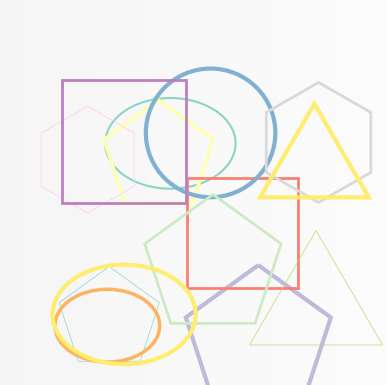[{"shape": "oval", "thickness": 1.5, "radius": 0.84, "center": [0.44, 0.628]}, {"shape": "pentagon", "thickness": 0.5, "radius": 0.68, "center": [0.282, 0.172]}, {"shape": "pentagon", "thickness": 2.5, "radius": 0.74, "center": [0.409, 0.592]}, {"shape": "pentagon", "thickness": 3, "radius": 0.98, "center": [0.667, 0.115]}, {"shape": "square", "thickness": 2, "radius": 0.72, "center": [0.627, 0.395]}, {"shape": "circle", "thickness": 3, "radius": 0.84, "center": [0.543, 0.655]}, {"shape": "oval", "thickness": 2.5, "radius": 0.68, "center": [0.277, 0.154]}, {"shape": "triangle", "thickness": 0.5, "radius": 0.99, "center": [0.816, 0.203]}, {"shape": "hexagon", "thickness": 0.5, "radius": 0.69, "center": [0.226, 0.585]}, {"shape": "hexagon", "thickness": 2, "radius": 0.78, "center": [0.822, 0.63]}, {"shape": "square", "thickness": 2, "radius": 0.8, "center": [0.321, 0.633]}, {"shape": "pentagon", "thickness": 2, "radius": 0.93, "center": [0.549, 0.31]}, {"shape": "oval", "thickness": 3, "radius": 0.92, "center": [0.32, 0.183]}, {"shape": "triangle", "thickness": 3, "radius": 0.81, "center": [0.811, 0.568]}]